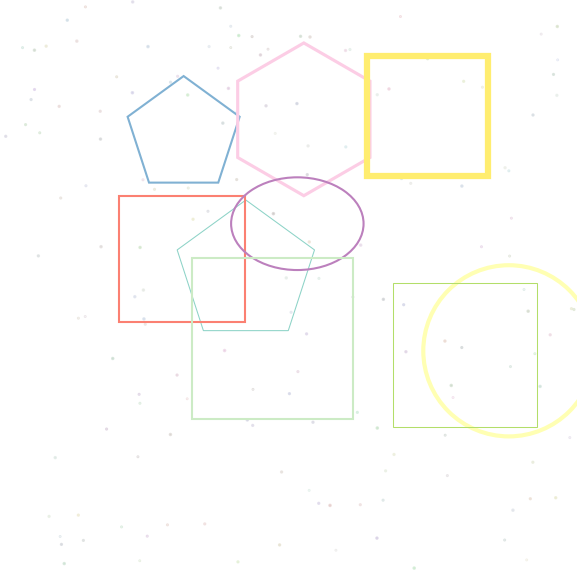[{"shape": "pentagon", "thickness": 0.5, "radius": 0.63, "center": [0.426, 0.528]}, {"shape": "circle", "thickness": 2, "radius": 0.74, "center": [0.881, 0.392]}, {"shape": "square", "thickness": 1, "radius": 0.55, "center": [0.315, 0.551]}, {"shape": "pentagon", "thickness": 1, "radius": 0.51, "center": [0.318, 0.765]}, {"shape": "square", "thickness": 0.5, "radius": 0.62, "center": [0.806, 0.384]}, {"shape": "hexagon", "thickness": 1.5, "radius": 0.66, "center": [0.526, 0.793]}, {"shape": "oval", "thickness": 1, "radius": 0.57, "center": [0.515, 0.612]}, {"shape": "square", "thickness": 1, "radius": 0.7, "center": [0.472, 0.413]}, {"shape": "square", "thickness": 3, "radius": 0.52, "center": [0.74, 0.799]}]